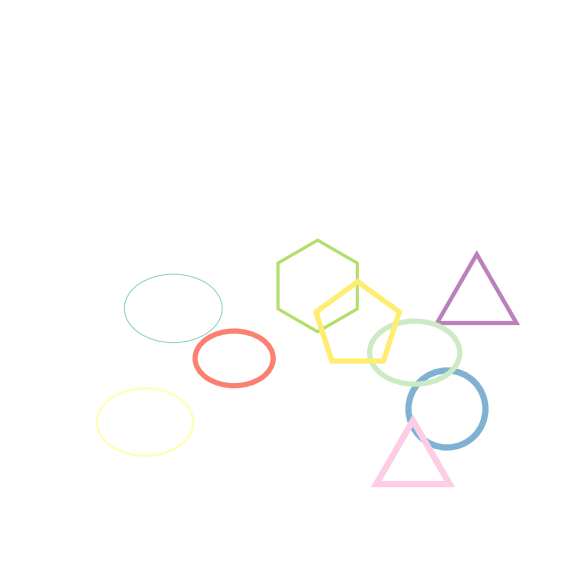[{"shape": "oval", "thickness": 0.5, "radius": 0.42, "center": [0.3, 0.465]}, {"shape": "oval", "thickness": 1, "radius": 0.42, "center": [0.251, 0.268]}, {"shape": "oval", "thickness": 2.5, "radius": 0.34, "center": [0.405, 0.379]}, {"shape": "circle", "thickness": 3, "radius": 0.33, "center": [0.774, 0.291]}, {"shape": "hexagon", "thickness": 1.5, "radius": 0.4, "center": [0.55, 0.504]}, {"shape": "triangle", "thickness": 3, "radius": 0.37, "center": [0.715, 0.198]}, {"shape": "triangle", "thickness": 2, "radius": 0.4, "center": [0.826, 0.479]}, {"shape": "oval", "thickness": 2.5, "radius": 0.39, "center": [0.718, 0.388]}, {"shape": "pentagon", "thickness": 2.5, "radius": 0.38, "center": [0.619, 0.435]}]